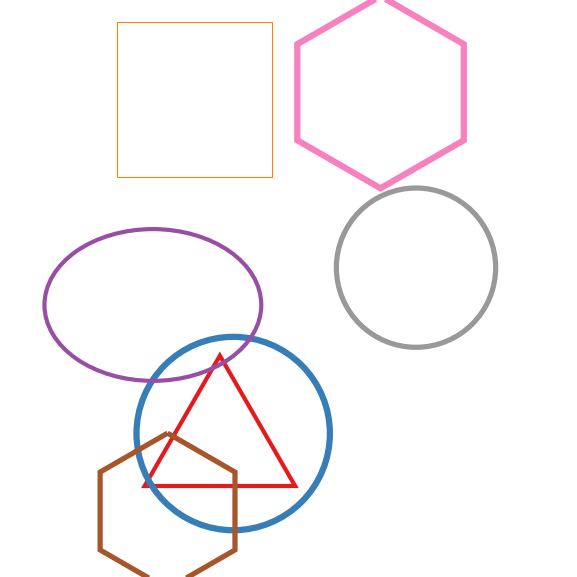[{"shape": "triangle", "thickness": 2, "radius": 0.75, "center": [0.381, 0.233]}, {"shape": "circle", "thickness": 3, "radius": 0.84, "center": [0.404, 0.248]}, {"shape": "oval", "thickness": 2, "radius": 0.94, "center": [0.265, 0.471]}, {"shape": "square", "thickness": 0.5, "radius": 0.67, "center": [0.336, 0.826]}, {"shape": "hexagon", "thickness": 2.5, "radius": 0.67, "center": [0.29, 0.114]}, {"shape": "hexagon", "thickness": 3, "radius": 0.83, "center": [0.659, 0.839]}, {"shape": "circle", "thickness": 2.5, "radius": 0.69, "center": [0.72, 0.536]}]